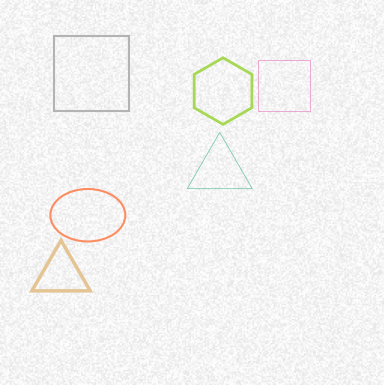[{"shape": "triangle", "thickness": 0.5, "radius": 0.49, "center": [0.571, 0.559]}, {"shape": "oval", "thickness": 1.5, "radius": 0.49, "center": [0.228, 0.441]}, {"shape": "square", "thickness": 0.5, "radius": 0.33, "center": [0.738, 0.778]}, {"shape": "hexagon", "thickness": 2, "radius": 0.43, "center": [0.579, 0.763]}, {"shape": "triangle", "thickness": 2.5, "radius": 0.44, "center": [0.159, 0.288]}, {"shape": "square", "thickness": 1.5, "radius": 0.49, "center": [0.238, 0.809]}]